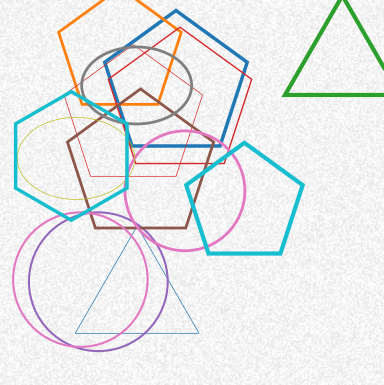[{"shape": "triangle", "thickness": 0.5, "radius": 0.93, "center": [0.356, 0.227]}, {"shape": "pentagon", "thickness": 2.5, "radius": 0.97, "center": [0.457, 0.778]}, {"shape": "pentagon", "thickness": 2, "radius": 0.84, "center": [0.312, 0.864]}, {"shape": "triangle", "thickness": 3, "radius": 0.86, "center": [0.889, 0.839]}, {"shape": "pentagon", "thickness": 1, "radius": 0.98, "center": [0.468, 0.734]}, {"shape": "pentagon", "thickness": 0.5, "radius": 0.95, "center": [0.346, 0.695]}, {"shape": "circle", "thickness": 1.5, "radius": 0.9, "center": [0.255, 0.268]}, {"shape": "pentagon", "thickness": 2, "radius": 1.0, "center": [0.365, 0.569]}, {"shape": "circle", "thickness": 1.5, "radius": 0.87, "center": [0.209, 0.274]}, {"shape": "circle", "thickness": 2, "radius": 0.78, "center": [0.48, 0.504]}, {"shape": "oval", "thickness": 2, "radius": 0.71, "center": [0.355, 0.778]}, {"shape": "oval", "thickness": 0.5, "radius": 0.76, "center": [0.197, 0.589]}, {"shape": "pentagon", "thickness": 3, "radius": 0.8, "center": [0.635, 0.47]}, {"shape": "hexagon", "thickness": 2.5, "radius": 0.83, "center": [0.185, 0.595]}]